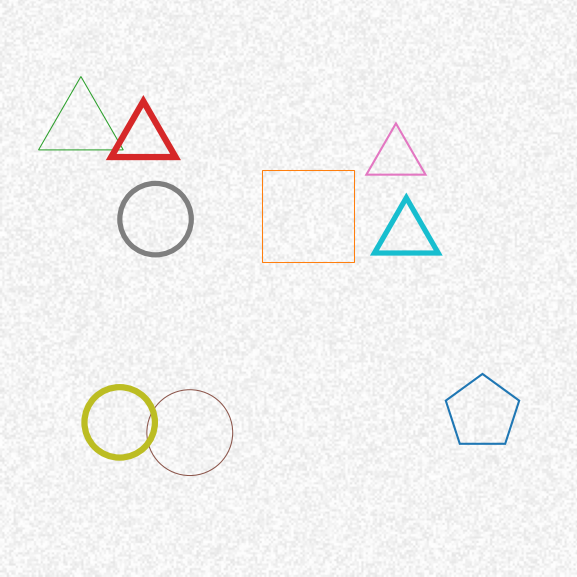[{"shape": "pentagon", "thickness": 1, "radius": 0.33, "center": [0.835, 0.285]}, {"shape": "square", "thickness": 0.5, "radius": 0.4, "center": [0.533, 0.625]}, {"shape": "triangle", "thickness": 0.5, "radius": 0.42, "center": [0.14, 0.782]}, {"shape": "triangle", "thickness": 3, "radius": 0.32, "center": [0.248, 0.759]}, {"shape": "circle", "thickness": 0.5, "radius": 0.37, "center": [0.329, 0.25]}, {"shape": "triangle", "thickness": 1, "radius": 0.3, "center": [0.686, 0.726]}, {"shape": "circle", "thickness": 2.5, "radius": 0.31, "center": [0.269, 0.62]}, {"shape": "circle", "thickness": 3, "radius": 0.3, "center": [0.207, 0.268]}, {"shape": "triangle", "thickness": 2.5, "radius": 0.32, "center": [0.704, 0.593]}]